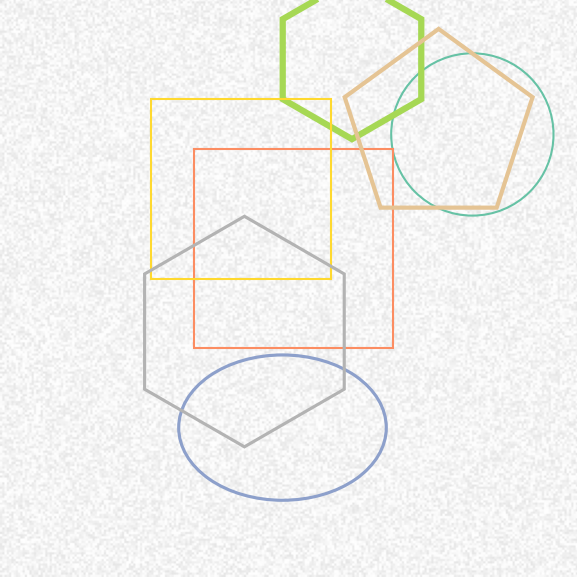[{"shape": "circle", "thickness": 1, "radius": 0.7, "center": [0.818, 0.766]}, {"shape": "square", "thickness": 1, "radius": 0.86, "center": [0.509, 0.569]}, {"shape": "oval", "thickness": 1.5, "radius": 0.9, "center": [0.489, 0.259]}, {"shape": "hexagon", "thickness": 3, "radius": 0.69, "center": [0.61, 0.897]}, {"shape": "square", "thickness": 1, "radius": 0.78, "center": [0.418, 0.672]}, {"shape": "pentagon", "thickness": 2, "radius": 0.86, "center": [0.76, 0.778]}, {"shape": "hexagon", "thickness": 1.5, "radius": 1.0, "center": [0.423, 0.425]}]